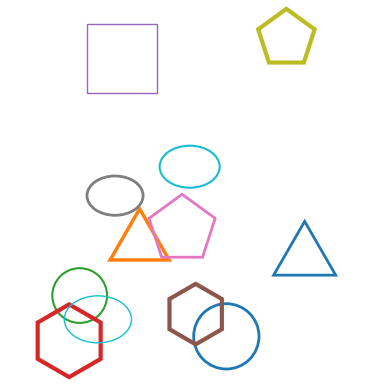[{"shape": "circle", "thickness": 2, "radius": 0.42, "center": [0.588, 0.126]}, {"shape": "triangle", "thickness": 2, "radius": 0.47, "center": [0.791, 0.332]}, {"shape": "triangle", "thickness": 2.5, "radius": 0.44, "center": [0.363, 0.369]}, {"shape": "circle", "thickness": 1.5, "radius": 0.36, "center": [0.207, 0.232]}, {"shape": "hexagon", "thickness": 3, "radius": 0.47, "center": [0.18, 0.115]}, {"shape": "square", "thickness": 1, "radius": 0.45, "center": [0.317, 0.849]}, {"shape": "hexagon", "thickness": 3, "radius": 0.39, "center": [0.508, 0.184]}, {"shape": "pentagon", "thickness": 2, "radius": 0.45, "center": [0.473, 0.405]}, {"shape": "oval", "thickness": 2, "radius": 0.36, "center": [0.299, 0.492]}, {"shape": "pentagon", "thickness": 3, "radius": 0.39, "center": [0.744, 0.9]}, {"shape": "oval", "thickness": 1, "radius": 0.44, "center": [0.254, 0.171]}, {"shape": "oval", "thickness": 1.5, "radius": 0.39, "center": [0.493, 0.567]}]